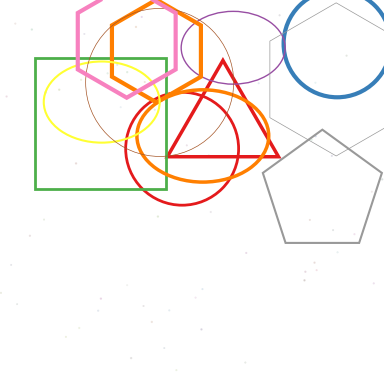[{"shape": "triangle", "thickness": 2.5, "radius": 0.83, "center": [0.579, 0.676]}, {"shape": "circle", "thickness": 2, "radius": 0.73, "center": [0.473, 0.614]}, {"shape": "circle", "thickness": 3, "radius": 0.7, "center": [0.876, 0.887]}, {"shape": "square", "thickness": 2, "radius": 0.85, "center": [0.262, 0.679]}, {"shape": "oval", "thickness": 1, "radius": 0.68, "center": [0.606, 0.876]}, {"shape": "oval", "thickness": 2.5, "radius": 0.86, "center": [0.527, 0.647]}, {"shape": "hexagon", "thickness": 3, "radius": 0.67, "center": [0.406, 0.867]}, {"shape": "oval", "thickness": 1.5, "radius": 0.75, "center": [0.264, 0.735]}, {"shape": "circle", "thickness": 0.5, "radius": 0.96, "center": [0.415, 0.786]}, {"shape": "hexagon", "thickness": 3, "radius": 0.73, "center": [0.329, 0.893]}, {"shape": "hexagon", "thickness": 0.5, "radius": 0.99, "center": [0.873, 0.794]}, {"shape": "pentagon", "thickness": 1.5, "radius": 0.81, "center": [0.837, 0.501]}]